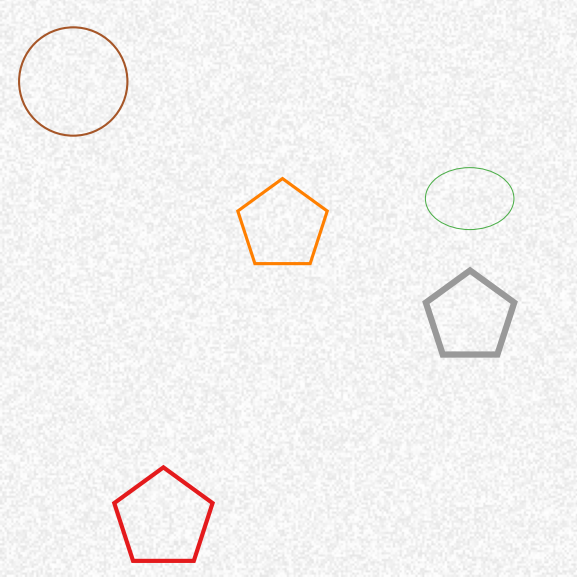[{"shape": "pentagon", "thickness": 2, "radius": 0.45, "center": [0.283, 0.1]}, {"shape": "oval", "thickness": 0.5, "radius": 0.38, "center": [0.813, 0.655]}, {"shape": "pentagon", "thickness": 1.5, "radius": 0.41, "center": [0.489, 0.608]}, {"shape": "circle", "thickness": 1, "radius": 0.47, "center": [0.127, 0.858]}, {"shape": "pentagon", "thickness": 3, "radius": 0.4, "center": [0.814, 0.45]}]